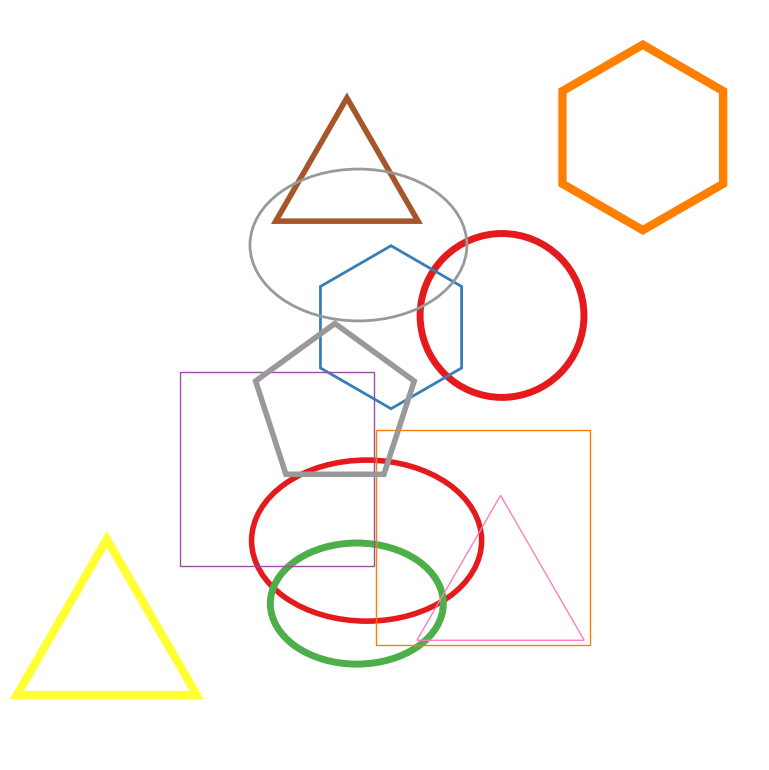[{"shape": "oval", "thickness": 2, "radius": 0.75, "center": [0.476, 0.298]}, {"shape": "circle", "thickness": 2.5, "radius": 0.53, "center": [0.652, 0.59]}, {"shape": "hexagon", "thickness": 1, "radius": 0.53, "center": [0.508, 0.575]}, {"shape": "oval", "thickness": 2.5, "radius": 0.56, "center": [0.463, 0.216]}, {"shape": "square", "thickness": 0.5, "radius": 0.63, "center": [0.36, 0.391]}, {"shape": "hexagon", "thickness": 3, "radius": 0.6, "center": [0.835, 0.822]}, {"shape": "square", "thickness": 0.5, "radius": 0.7, "center": [0.627, 0.302]}, {"shape": "triangle", "thickness": 3, "radius": 0.67, "center": [0.139, 0.165]}, {"shape": "triangle", "thickness": 2, "radius": 0.53, "center": [0.451, 0.766]}, {"shape": "triangle", "thickness": 0.5, "radius": 0.63, "center": [0.65, 0.231]}, {"shape": "oval", "thickness": 1, "radius": 0.7, "center": [0.465, 0.682]}, {"shape": "pentagon", "thickness": 2, "radius": 0.54, "center": [0.435, 0.472]}]